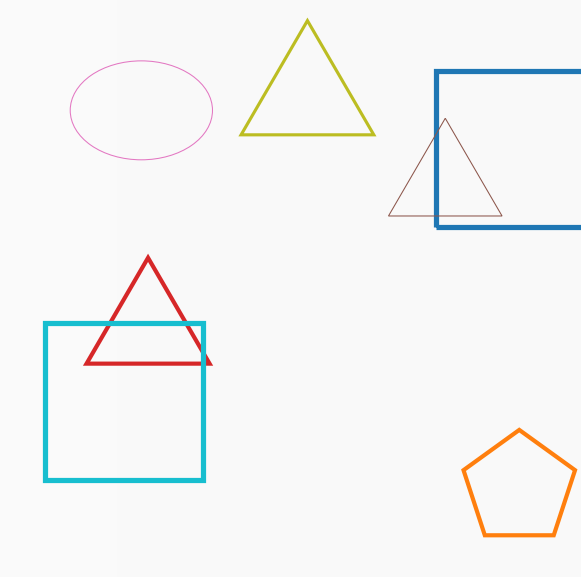[{"shape": "square", "thickness": 2.5, "radius": 0.68, "center": [0.885, 0.741]}, {"shape": "pentagon", "thickness": 2, "radius": 0.5, "center": [0.893, 0.154]}, {"shape": "triangle", "thickness": 2, "radius": 0.61, "center": [0.255, 0.431]}, {"shape": "triangle", "thickness": 0.5, "radius": 0.56, "center": [0.766, 0.682]}, {"shape": "oval", "thickness": 0.5, "radius": 0.61, "center": [0.243, 0.808]}, {"shape": "triangle", "thickness": 1.5, "radius": 0.66, "center": [0.529, 0.832]}, {"shape": "square", "thickness": 2.5, "radius": 0.68, "center": [0.213, 0.304]}]